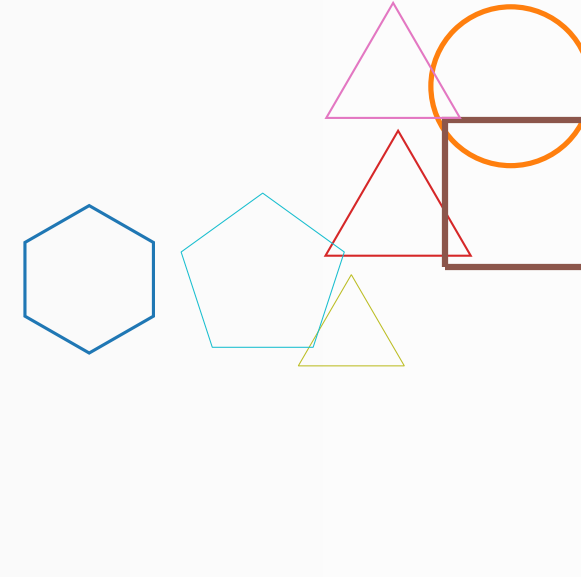[{"shape": "hexagon", "thickness": 1.5, "radius": 0.64, "center": [0.153, 0.515]}, {"shape": "circle", "thickness": 2.5, "radius": 0.69, "center": [0.879, 0.85]}, {"shape": "triangle", "thickness": 1, "radius": 0.72, "center": [0.685, 0.628]}, {"shape": "square", "thickness": 3, "radius": 0.64, "center": [0.893, 0.664]}, {"shape": "triangle", "thickness": 1, "radius": 0.66, "center": [0.676, 0.861]}, {"shape": "triangle", "thickness": 0.5, "radius": 0.53, "center": [0.604, 0.418]}, {"shape": "pentagon", "thickness": 0.5, "radius": 0.74, "center": [0.452, 0.517]}]